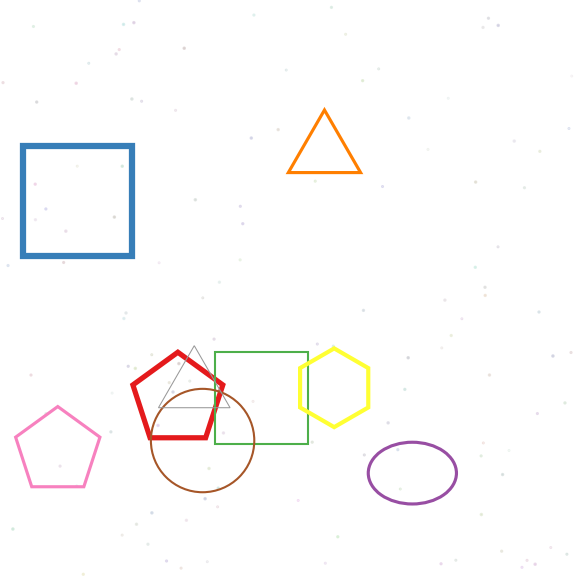[{"shape": "pentagon", "thickness": 2.5, "radius": 0.41, "center": [0.308, 0.307]}, {"shape": "square", "thickness": 3, "radius": 0.47, "center": [0.134, 0.651]}, {"shape": "square", "thickness": 1, "radius": 0.4, "center": [0.453, 0.31]}, {"shape": "oval", "thickness": 1.5, "radius": 0.38, "center": [0.714, 0.18]}, {"shape": "triangle", "thickness": 1.5, "radius": 0.36, "center": [0.562, 0.736]}, {"shape": "hexagon", "thickness": 2, "radius": 0.34, "center": [0.579, 0.328]}, {"shape": "circle", "thickness": 1, "radius": 0.45, "center": [0.351, 0.236]}, {"shape": "pentagon", "thickness": 1.5, "radius": 0.38, "center": [0.1, 0.218]}, {"shape": "triangle", "thickness": 0.5, "radius": 0.36, "center": [0.336, 0.329]}]